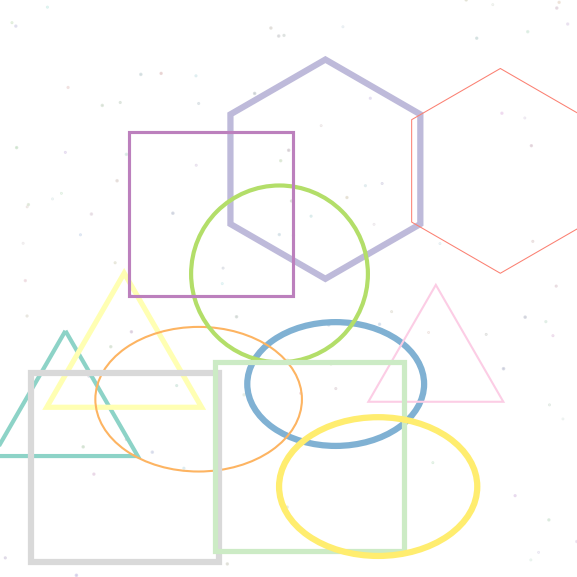[{"shape": "triangle", "thickness": 2, "radius": 0.72, "center": [0.113, 0.282]}, {"shape": "triangle", "thickness": 2.5, "radius": 0.77, "center": [0.215, 0.371]}, {"shape": "hexagon", "thickness": 3, "radius": 0.95, "center": [0.563, 0.706]}, {"shape": "hexagon", "thickness": 0.5, "radius": 0.89, "center": [0.866, 0.703]}, {"shape": "oval", "thickness": 3, "radius": 0.77, "center": [0.581, 0.334]}, {"shape": "oval", "thickness": 1, "radius": 0.89, "center": [0.344, 0.308]}, {"shape": "circle", "thickness": 2, "radius": 0.77, "center": [0.484, 0.525]}, {"shape": "triangle", "thickness": 1, "radius": 0.67, "center": [0.755, 0.371]}, {"shape": "square", "thickness": 3, "radius": 0.82, "center": [0.216, 0.189]}, {"shape": "square", "thickness": 1.5, "radius": 0.71, "center": [0.365, 0.629]}, {"shape": "square", "thickness": 2.5, "radius": 0.82, "center": [0.535, 0.209]}, {"shape": "oval", "thickness": 3, "radius": 0.86, "center": [0.655, 0.157]}]